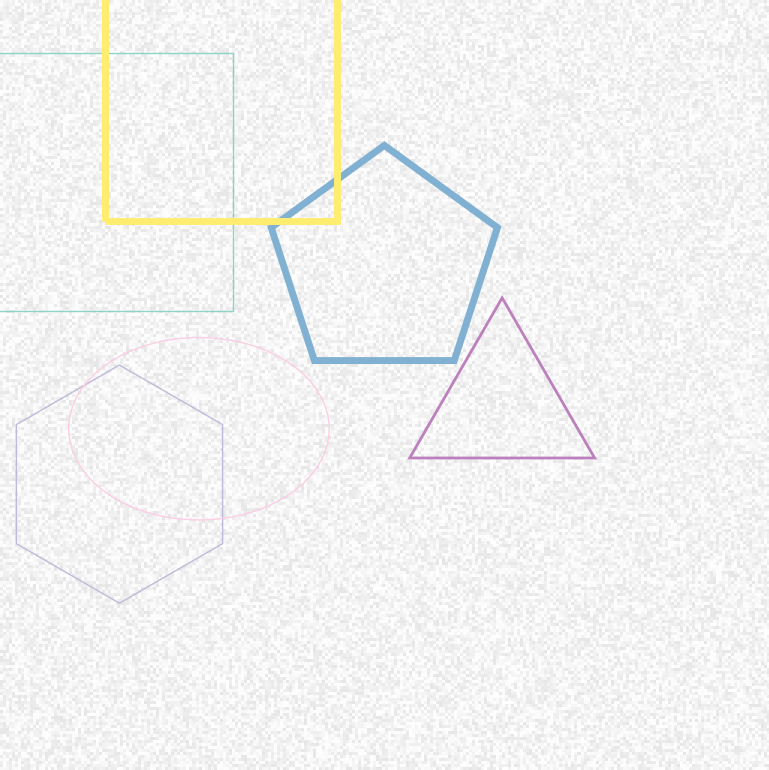[{"shape": "square", "thickness": 0.5, "radius": 0.84, "center": [0.135, 0.764]}, {"shape": "hexagon", "thickness": 0.5, "radius": 0.77, "center": [0.155, 0.371]}, {"shape": "pentagon", "thickness": 2.5, "radius": 0.77, "center": [0.499, 0.657]}, {"shape": "oval", "thickness": 0.5, "radius": 0.85, "center": [0.258, 0.443]}, {"shape": "triangle", "thickness": 1, "radius": 0.69, "center": [0.652, 0.475]}, {"shape": "square", "thickness": 2.5, "radius": 0.76, "center": [0.287, 0.864]}]